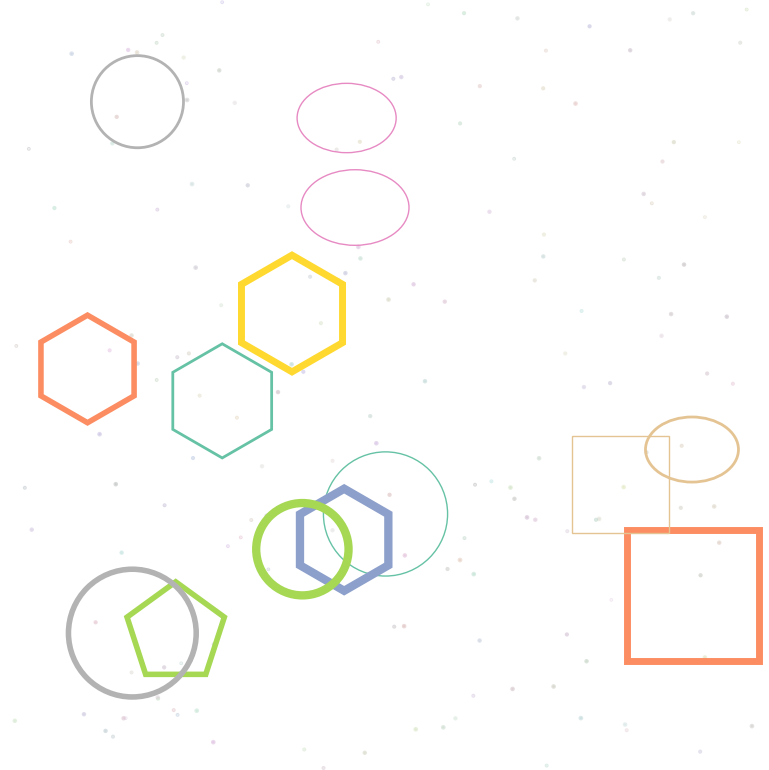[{"shape": "circle", "thickness": 0.5, "radius": 0.4, "center": [0.501, 0.333]}, {"shape": "hexagon", "thickness": 1, "radius": 0.37, "center": [0.289, 0.479]}, {"shape": "hexagon", "thickness": 2, "radius": 0.35, "center": [0.114, 0.521]}, {"shape": "square", "thickness": 2.5, "radius": 0.43, "center": [0.9, 0.227]}, {"shape": "hexagon", "thickness": 3, "radius": 0.33, "center": [0.447, 0.299]}, {"shape": "oval", "thickness": 0.5, "radius": 0.35, "center": [0.461, 0.73]}, {"shape": "oval", "thickness": 0.5, "radius": 0.32, "center": [0.45, 0.847]}, {"shape": "pentagon", "thickness": 2, "radius": 0.33, "center": [0.228, 0.178]}, {"shape": "circle", "thickness": 3, "radius": 0.3, "center": [0.393, 0.287]}, {"shape": "hexagon", "thickness": 2.5, "radius": 0.38, "center": [0.379, 0.593]}, {"shape": "square", "thickness": 0.5, "radius": 0.31, "center": [0.806, 0.371]}, {"shape": "oval", "thickness": 1, "radius": 0.3, "center": [0.899, 0.416]}, {"shape": "circle", "thickness": 2, "radius": 0.41, "center": [0.172, 0.178]}, {"shape": "circle", "thickness": 1, "radius": 0.3, "center": [0.178, 0.868]}]